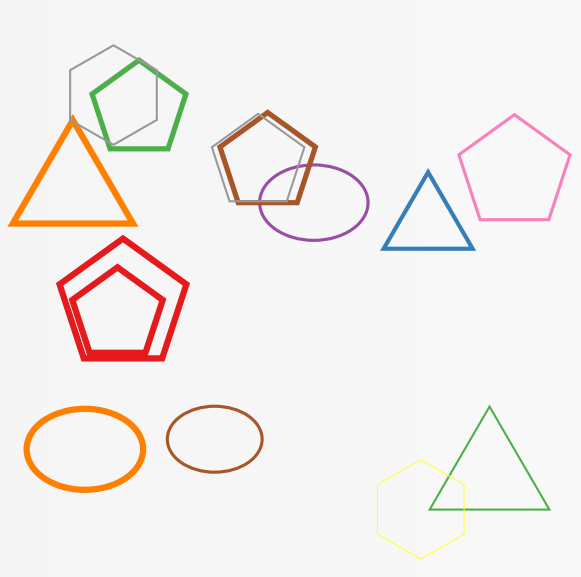[{"shape": "pentagon", "thickness": 3, "radius": 0.41, "center": [0.202, 0.454]}, {"shape": "pentagon", "thickness": 3, "radius": 0.57, "center": [0.212, 0.471]}, {"shape": "triangle", "thickness": 2, "radius": 0.44, "center": [0.737, 0.613]}, {"shape": "triangle", "thickness": 1, "radius": 0.59, "center": [0.842, 0.176]}, {"shape": "pentagon", "thickness": 2.5, "radius": 0.42, "center": [0.239, 0.81]}, {"shape": "oval", "thickness": 1.5, "radius": 0.47, "center": [0.54, 0.648]}, {"shape": "triangle", "thickness": 3, "radius": 0.6, "center": [0.125, 0.672]}, {"shape": "oval", "thickness": 3, "radius": 0.5, "center": [0.146, 0.221]}, {"shape": "hexagon", "thickness": 0.5, "radius": 0.43, "center": [0.724, 0.117]}, {"shape": "oval", "thickness": 1.5, "radius": 0.41, "center": [0.369, 0.239]}, {"shape": "pentagon", "thickness": 2.5, "radius": 0.43, "center": [0.461, 0.718]}, {"shape": "pentagon", "thickness": 1.5, "radius": 0.5, "center": [0.885, 0.7]}, {"shape": "pentagon", "thickness": 1, "radius": 0.42, "center": [0.444, 0.718]}, {"shape": "hexagon", "thickness": 1, "radius": 0.43, "center": [0.195, 0.834]}]